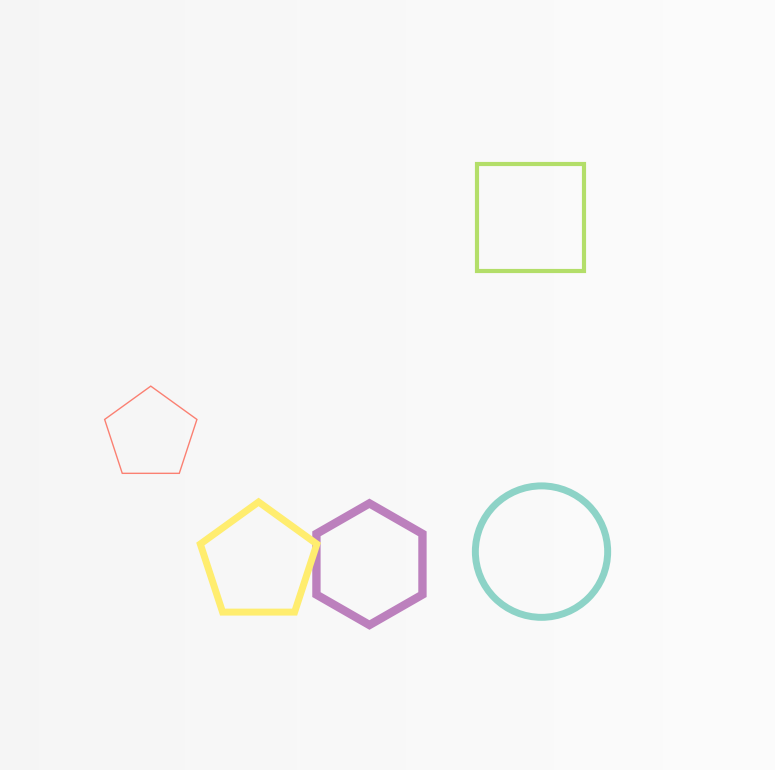[{"shape": "circle", "thickness": 2.5, "radius": 0.43, "center": [0.699, 0.284]}, {"shape": "pentagon", "thickness": 0.5, "radius": 0.31, "center": [0.195, 0.436]}, {"shape": "square", "thickness": 1.5, "radius": 0.35, "center": [0.684, 0.717]}, {"shape": "hexagon", "thickness": 3, "radius": 0.39, "center": [0.477, 0.267]}, {"shape": "pentagon", "thickness": 2.5, "radius": 0.4, "center": [0.334, 0.269]}]